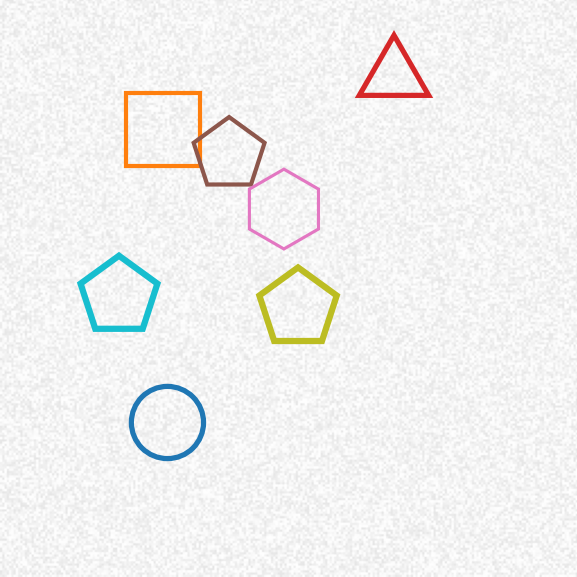[{"shape": "circle", "thickness": 2.5, "radius": 0.31, "center": [0.29, 0.268]}, {"shape": "square", "thickness": 2, "radius": 0.32, "center": [0.283, 0.775]}, {"shape": "triangle", "thickness": 2.5, "radius": 0.35, "center": [0.682, 0.869]}, {"shape": "pentagon", "thickness": 2, "radius": 0.32, "center": [0.397, 0.732]}, {"shape": "hexagon", "thickness": 1.5, "radius": 0.35, "center": [0.492, 0.637]}, {"shape": "pentagon", "thickness": 3, "radius": 0.35, "center": [0.516, 0.466]}, {"shape": "pentagon", "thickness": 3, "radius": 0.35, "center": [0.206, 0.486]}]